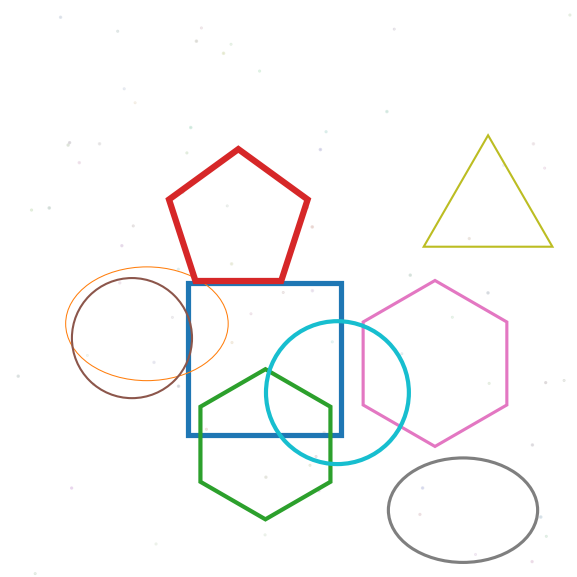[{"shape": "square", "thickness": 2.5, "radius": 0.66, "center": [0.458, 0.378]}, {"shape": "oval", "thickness": 0.5, "radius": 0.7, "center": [0.254, 0.438]}, {"shape": "hexagon", "thickness": 2, "radius": 0.65, "center": [0.46, 0.23]}, {"shape": "pentagon", "thickness": 3, "radius": 0.63, "center": [0.413, 0.615]}, {"shape": "circle", "thickness": 1, "radius": 0.52, "center": [0.229, 0.414]}, {"shape": "hexagon", "thickness": 1.5, "radius": 0.72, "center": [0.753, 0.37]}, {"shape": "oval", "thickness": 1.5, "radius": 0.65, "center": [0.802, 0.116]}, {"shape": "triangle", "thickness": 1, "radius": 0.64, "center": [0.845, 0.636]}, {"shape": "circle", "thickness": 2, "radius": 0.62, "center": [0.584, 0.319]}]